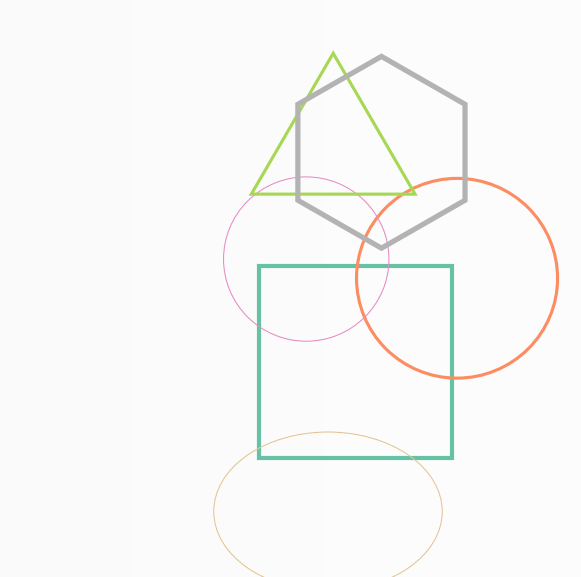[{"shape": "square", "thickness": 2, "radius": 0.83, "center": [0.611, 0.373]}, {"shape": "circle", "thickness": 1.5, "radius": 0.86, "center": [0.786, 0.517]}, {"shape": "circle", "thickness": 0.5, "radius": 0.71, "center": [0.527, 0.551]}, {"shape": "triangle", "thickness": 1.5, "radius": 0.81, "center": [0.573, 0.744]}, {"shape": "oval", "thickness": 0.5, "radius": 0.98, "center": [0.564, 0.113]}, {"shape": "hexagon", "thickness": 2.5, "radius": 0.83, "center": [0.656, 0.735]}]